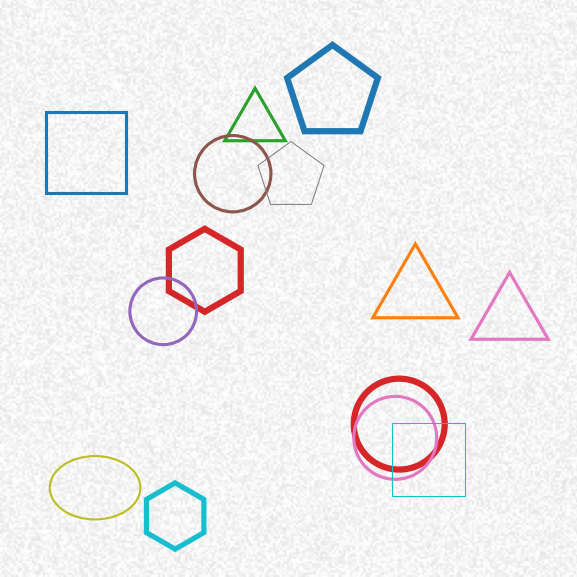[{"shape": "square", "thickness": 1.5, "radius": 0.35, "center": [0.149, 0.735]}, {"shape": "pentagon", "thickness": 3, "radius": 0.41, "center": [0.576, 0.839]}, {"shape": "triangle", "thickness": 1.5, "radius": 0.43, "center": [0.719, 0.492]}, {"shape": "triangle", "thickness": 1.5, "radius": 0.3, "center": [0.442, 0.786]}, {"shape": "hexagon", "thickness": 3, "radius": 0.36, "center": [0.355, 0.531]}, {"shape": "circle", "thickness": 3, "radius": 0.39, "center": [0.691, 0.265]}, {"shape": "circle", "thickness": 1.5, "radius": 0.29, "center": [0.283, 0.46]}, {"shape": "circle", "thickness": 1.5, "radius": 0.33, "center": [0.403, 0.698]}, {"shape": "circle", "thickness": 1.5, "radius": 0.36, "center": [0.684, 0.241]}, {"shape": "triangle", "thickness": 1.5, "radius": 0.39, "center": [0.882, 0.45]}, {"shape": "pentagon", "thickness": 0.5, "radius": 0.3, "center": [0.504, 0.694]}, {"shape": "oval", "thickness": 1, "radius": 0.39, "center": [0.165, 0.155]}, {"shape": "hexagon", "thickness": 2.5, "radius": 0.29, "center": [0.303, 0.106]}, {"shape": "square", "thickness": 0.5, "radius": 0.32, "center": [0.742, 0.204]}]